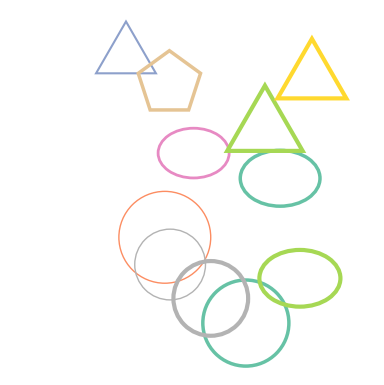[{"shape": "circle", "thickness": 2.5, "radius": 0.56, "center": [0.639, 0.161]}, {"shape": "oval", "thickness": 2.5, "radius": 0.52, "center": [0.728, 0.537]}, {"shape": "circle", "thickness": 1, "radius": 0.6, "center": [0.428, 0.384]}, {"shape": "triangle", "thickness": 1.5, "radius": 0.45, "center": [0.327, 0.854]}, {"shape": "oval", "thickness": 2, "radius": 0.46, "center": [0.503, 0.602]}, {"shape": "oval", "thickness": 3, "radius": 0.53, "center": [0.779, 0.277]}, {"shape": "triangle", "thickness": 3, "radius": 0.57, "center": [0.688, 0.665]}, {"shape": "triangle", "thickness": 3, "radius": 0.52, "center": [0.81, 0.796]}, {"shape": "pentagon", "thickness": 2.5, "radius": 0.43, "center": [0.44, 0.783]}, {"shape": "circle", "thickness": 3, "radius": 0.49, "center": [0.547, 0.225]}, {"shape": "circle", "thickness": 1, "radius": 0.46, "center": [0.442, 0.313]}]